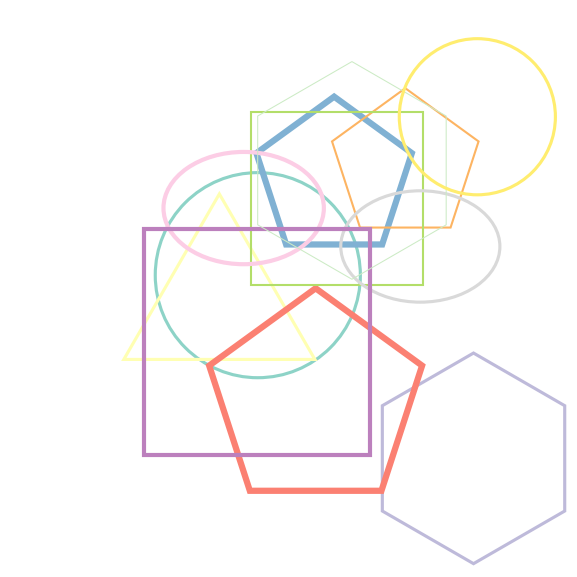[{"shape": "circle", "thickness": 1.5, "radius": 0.89, "center": [0.446, 0.523]}, {"shape": "triangle", "thickness": 1.5, "radius": 0.96, "center": [0.38, 0.472]}, {"shape": "hexagon", "thickness": 1.5, "radius": 0.91, "center": [0.82, 0.205]}, {"shape": "pentagon", "thickness": 3, "radius": 0.97, "center": [0.547, 0.306]}, {"shape": "pentagon", "thickness": 3, "radius": 0.71, "center": [0.579, 0.69]}, {"shape": "pentagon", "thickness": 1, "radius": 0.67, "center": [0.702, 0.713]}, {"shape": "square", "thickness": 1, "radius": 0.75, "center": [0.583, 0.656]}, {"shape": "oval", "thickness": 2, "radius": 0.69, "center": [0.422, 0.639]}, {"shape": "oval", "thickness": 1.5, "radius": 0.69, "center": [0.728, 0.572]}, {"shape": "square", "thickness": 2, "radius": 0.98, "center": [0.445, 0.407]}, {"shape": "hexagon", "thickness": 0.5, "radius": 0.94, "center": [0.609, 0.704]}, {"shape": "circle", "thickness": 1.5, "radius": 0.68, "center": [0.827, 0.797]}]